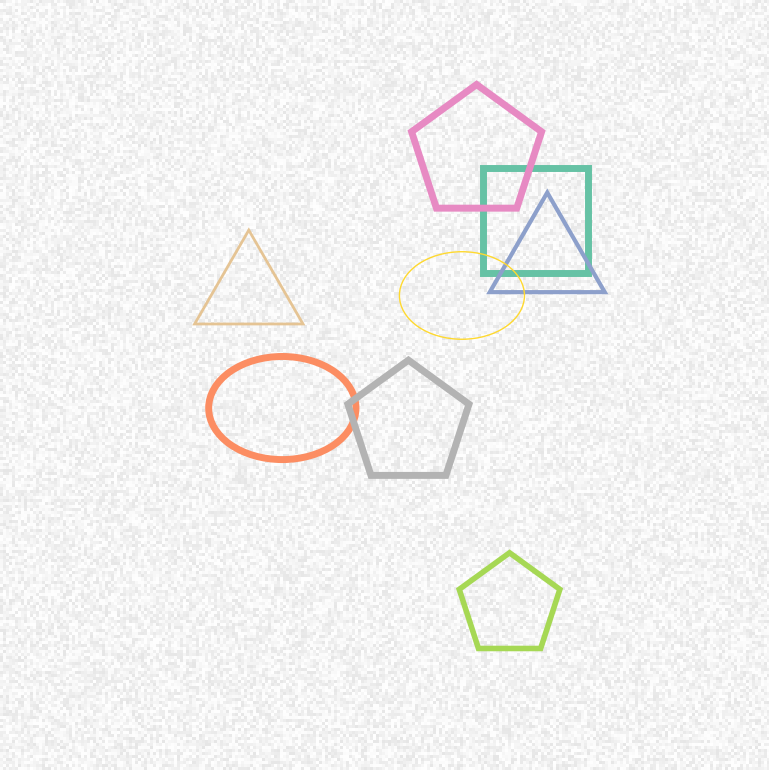[{"shape": "square", "thickness": 2.5, "radius": 0.34, "center": [0.696, 0.714]}, {"shape": "oval", "thickness": 2.5, "radius": 0.48, "center": [0.367, 0.47]}, {"shape": "triangle", "thickness": 1.5, "radius": 0.43, "center": [0.711, 0.664]}, {"shape": "pentagon", "thickness": 2.5, "radius": 0.44, "center": [0.619, 0.801]}, {"shape": "pentagon", "thickness": 2, "radius": 0.34, "center": [0.662, 0.213]}, {"shape": "oval", "thickness": 0.5, "radius": 0.41, "center": [0.6, 0.616]}, {"shape": "triangle", "thickness": 1, "radius": 0.41, "center": [0.323, 0.62]}, {"shape": "pentagon", "thickness": 2.5, "radius": 0.41, "center": [0.53, 0.45]}]